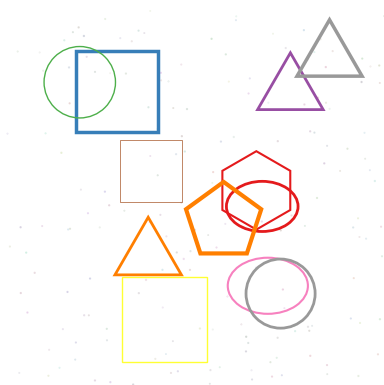[{"shape": "hexagon", "thickness": 1.5, "radius": 0.51, "center": [0.666, 0.505]}, {"shape": "oval", "thickness": 2, "radius": 0.47, "center": [0.681, 0.464]}, {"shape": "square", "thickness": 2.5, "radius": 0.53, "center": [0.304, 0.763]}, {"shape": "circle", "thickness": 1, "radius": 0.46, "center": [0.207, 0.786]}, {"shape": "triangle", "thickness": 2, "radius": 0.49, "center": [0.754, 0.764]}, {"shape": "pentagon", "thickness": 3, "radius": 0.51, "center": [0.581, 0.425]}, {"shape": "triangle", "thickness": 2, "radius": 0.5, "center": [0.385, 0.336]}, {"shape": "square", "thickness": 1, "radius": 0.55, "center": [0.428, 0.171]}, {"shape": "square", "thickness": 0.5, "radius": 0.4, "center": [0.393, 0.556]}, {"shape": "oval", "thickness": 1.5, "radius": 0.52, "center": [0.696, 0.258]}, {"shape": "triangle", "thickness": 2.5, "radius": 0.49, "center": [0.856, 0.851]}, {"shape": "circle", "thickness": 2, "radius": 0.45, "center": [0.729, 0.237]}]